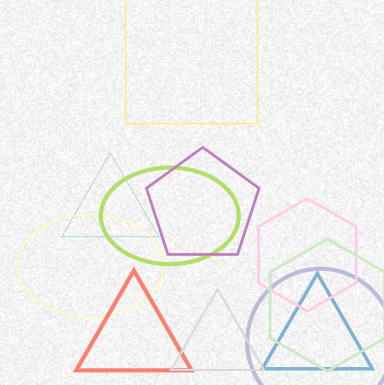[{"shape": "triangle", "thickness": 0.5, "radius": 0.73, "center": [0.287, 0.458]}, {"shape": "oval", "thickness": 1, "radius": 0.95, "center": [0.235, 0.31]}, {"shape": "circle", "thickness": 3, "radius": 0.95, "center": [0.832, 0.112]}, {"shape": "triangle", "thickness": 3, "radius": 0.86, "center": [0.348, 0.125]}, {"shape": "triangle", "thickness": 2.5, "radius": 0.82, "center": [0.824, 0.125]}, {"shape": "oval", "thickness": 3, "radius": 0.9, "center": [0.441, 0.439]}, {"shape": "hexagon", "thickness": 2, "radius": 0.73, "center": [0.798, 0.338]}, {"shape": "triangle", "thickness": 1.5, "radius": 0.7, "center": [0.565, 0.109]}, {"shape": "pentagon", "thickness": 2, "radius": 0.77, "center": [0.527, 0.464]}, {"shape": "hexagon", "thickness": 2, "radius": 0.86, "center": [0.85, 0.208]}, {"shape": "square", "thickness": 1, "radius": 0.86, "center": [0.496, 0.851]}]